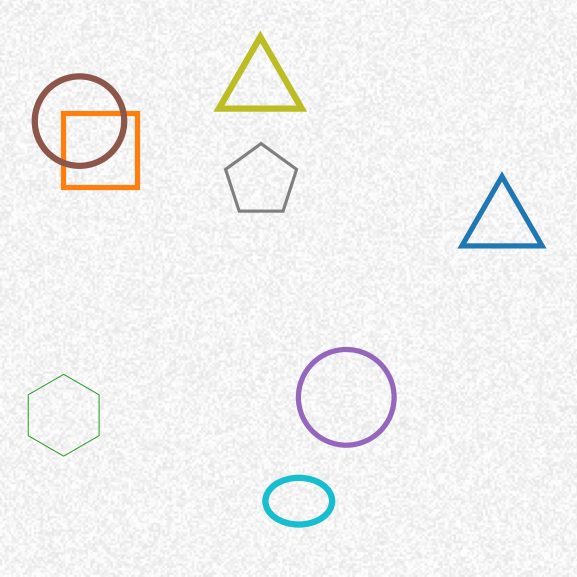[{"shape": "triangle", "thickness": 2.5, "radius": 0.4, "center": [0.869, 0.613]}, {"shape": "square", "thickness": 2.5, "radius": 0.32, "center": [0.174, 0.74]}, {"shape": "hexagon", "thickness": 0.5, "radius": 0.35, "center": [0.11, 0.28]}, {"shape": "circle", "thickness": 2.5, "radius": 0.41, "center": [0.6, 0.311]}, {"shape": "circle", "thickness": 3, "radius": 0.39, "center": [0.138, 0.789]}, {"shape": "pentagon", "thickness": 1.5, "radius": 0.32, "center": [0.452, 0.686]}, {"shape": "triangle", "thickness": 3, "radius": 0.41, "center": [0.451, 0.852]}, {"shape": "oval", "thickness": 3, "radius": 0.29, "center": [0.517, 0.131]}]